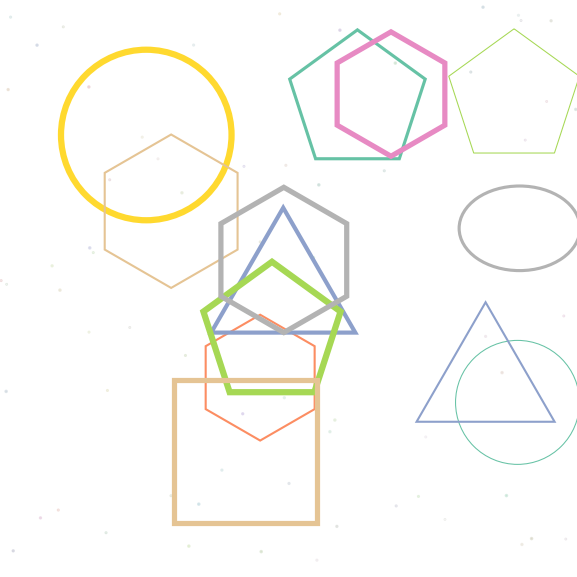[{"shape": "circle", "thickness": 0.5, "radius": 0.54, "center": [0.896, 0.302]}, {"shape": "pentagon", "thickness": 1.5, "radius": 0.62, "center": [0.619, 0.824]}, {"shape": "hexagon", "thickness": 1, "radius": 0.54, "center": [0.45, 0.345]}, {"shape": "triangle", "thickness": 2, "radius": 0.72, "center": [0.49, 0.495]}, {"shape": "triangle", "thickness": 1, "radius": 0.69, "center": [0.841, 0.338]}, {"shape": "hexagon", "thickness": 2.5, "radius": 0.54, "center": [0.677, 0.836]}, {"shape": "pentagon", "thickness": 3, "radius": 0.62, "center": [0.471, 0.421]}, {"shape": "pentagon", "thickness": 0.5, "radius": 0.59, "center": [0.89, 0.83]}, {"shape": "circle", "thickness": 3, "radius": 0.74, "center": [0.253, 0.765]}, {"shape": "square", "thickness": 2.5, "radius": 0.62, "center": [0.425, 0.217]}, {"shape": "hexagon", "thickness": 1, "radius": 0.66, "center": [0.296, 0.633]}, {"shape": "hexagon", "thickness": 2.5, "radius": 0.63, "center": [0.491, 0.549]}, {"shape": "oval", "thickness": 1.5, "radius": 0.52, "center": [0.9, 0.604]}]